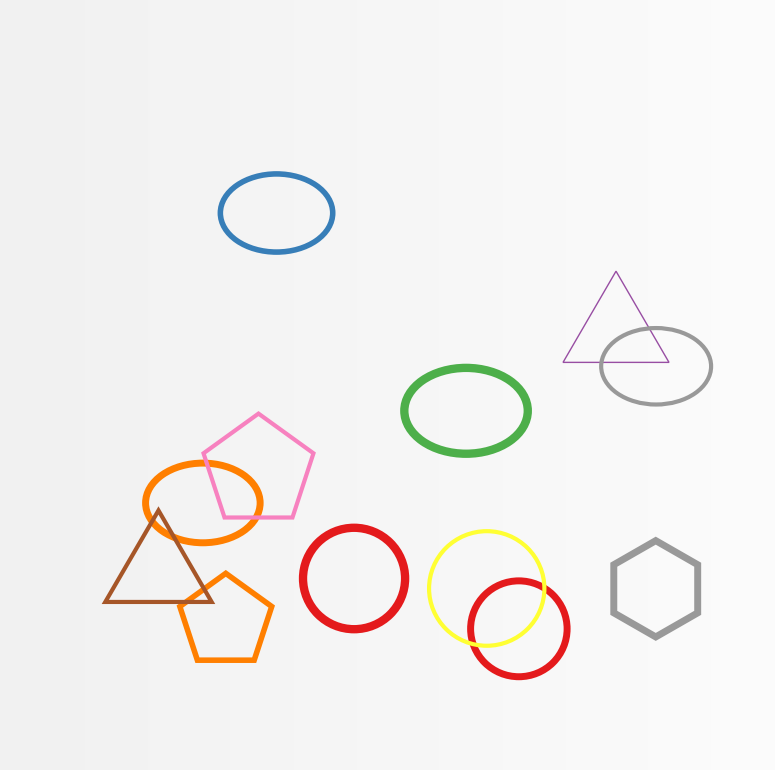[{"shape": "circle", "thickness": 3, "radius": 0.33, "center": [0.457, 0.249]}, {"shape": "circle", "thickness": 2.5, "radius": 0.31, "center": [0.669, 0.183]}, {"shape": "oval", "thickness": 2, "radius": 0.36, "center": [0.357, 0.723]}, {"shape": "oval", "thickness": 3, "radius": 0.4, "center": [0.601, 0.466]}, {"shape": "triangle", "thickness": 0.5, "radius": 0.39, "center": [0.795, 0.569]}, {"shape": "pentagon", "thickness": 2, "radius": 0.31, "center": [0.291, 0.193]}, {"shape": "oval", "thickness": 2.5, "radius": 0.37, "center": [0.262, 0.347]}, {"shape": "circle", "thickness": 1.5, "radius": 0.37, "center": [0.628, 0.236]}, {"shape": "triangle", "thickness": 1.5, "radius": 0.4, "center": [0.204, 0.258]}, {"shape": "pentagon", "thickness": 1.5, "radius": 0.37, "center": [0.334, 0.388]}, {"shape": "oval", "thickness": 1.5, "radius": 0.35, "center": [0.847, 0.524]}, {"shape": "hexagon", "thickness": 2.5, "radius": 0.31, "center": [0.846, 0.235]}]